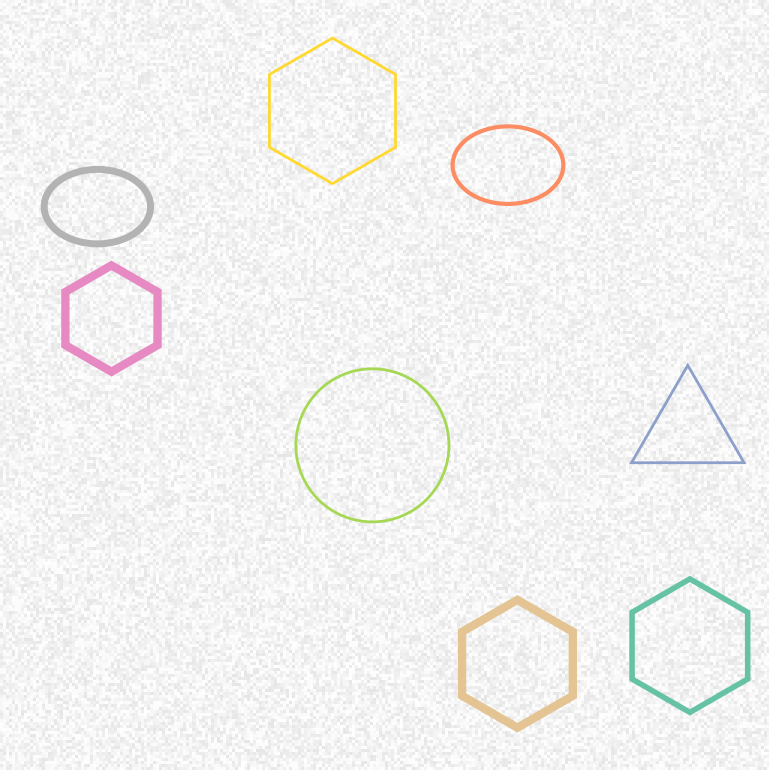[{"shape": "hexagon", "thickness": 2, "radius": 0.43, "center": [0.896, 0.161]}, {"shape": "oval", "thickness": 1.5, "radius": 0.36, "center": [0.66, 0.786]}, {"shape": "triangle", "thickness": 1, "radius": 0.42, "center": [0.893, 0.441]}, {"shape": "hexagon", "thickness": 3, "radius": 0.35, "center": [0.145, 0.586]}, {"shape": "circle", "thickness": 1, "radius": 0.5, "center": [0.484, 0.422]}, {"shape": "hexagon", "thickness": 1, "radius": 0.47, "center": [0.432, 0.856]}, {"shape": "hexagon", "thickness": 3, "radius": 0.42, "center": [0.672, 0.138]}, {"shape": "oval", "thickness": 2.5, "radius": 0.35, "center": [0.126, 0.732]}]